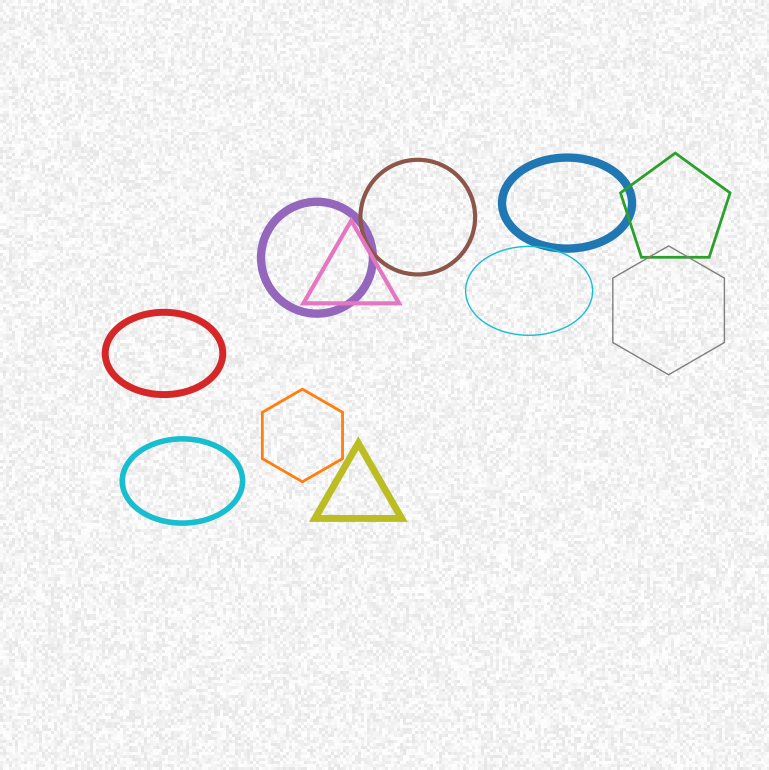[{"shape": "oval", "thickness": 3, "radius": 0.42, "center": [0.736, 0.736]}, {"shape": "hexagon", "thickness": 1, "radius": 0.3, "center": [0.393, 0.434]}, {"shape": "pentagon", "thickness": 1, "radius": 0.37, "center": [0.877, 0.726]}, {"shape": "oval", "thickness": 2.5, "radius": 0.38, "center": [0.213, 0.541]}, {"shape": "circle", "thickness": 3, "radius": 0.36, "center": [0.412, 0.665]}, {"shape": "circle", "thickness": 1.5, "radius": 0.37, "center": [0.543, 0.718]}, {"shape": "triangle", "thickness": 1.5, "radius": 0.36, "center": [0.456, 0.642]}, {"shape": "hexagon", "thickness": 0.5, "radius": 0.42, "center": [0.868, 0.597]}, {"shape": "triangle", "thickness": 2.5, "radius": 0.33, "center": [0.465, 0.359]}, {"shape": "oval", "thickness": 0.5, "radius": 0.41, "center": [0.687, 0.622]}, {"shape": "oval", "thickness": 2, "radius": 0.39, "center": [0.237, 0.375]}]